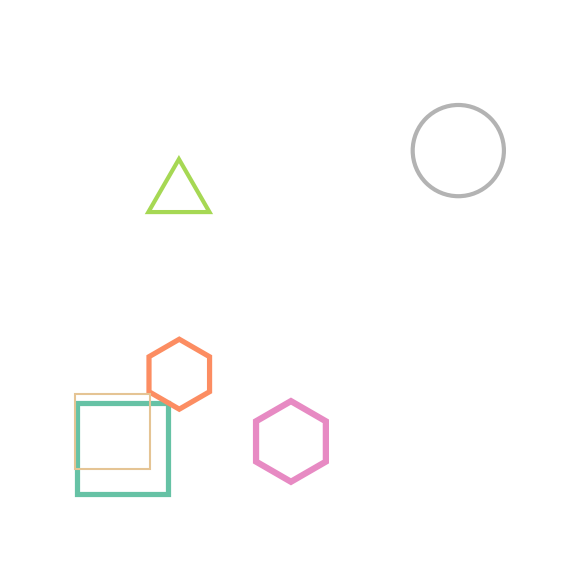[{"shape": "square", "thickness": 2.5, "radius": 0.4, "center": [0.212, 0.222]}, {"shape": "hexagon", "thickness": 2.5, "radius": 0.3, "center": [0.31, 0.351]}, {"shape": "hexagon", "thickness": 3, "radius": 0.35, "center": [0.504, 0.235]}, {"shape": "triangle", "thickness": 2, "radius": 0.31, "center": [0.31, 0.662]}, {"shape": "square", "thickness": 1, "radius": 0.33, "center": [0.194, 0.252]}, {"shape": "circle", "thickness": 2, "radius": 0.39, "center": [0.794, 0.738]}]